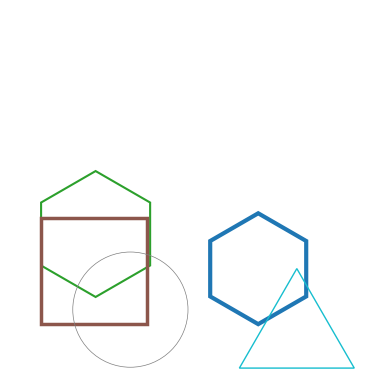[{"shape": "hexagon", "thickness": 3, "radius": 0.72, "center": [0.671, 0.302]}, {"shape": "hexagon", "thickness": 1.5, "radius": 0.82, "center": [0.248, 0.392]}, {"shape": "square", "thickness": 2.5, "radius": 0.69, "center": [0.244, 0.295]}, {"shape": "circle", "thickness": 0.5, "radius": 0.75, "center": [0.339, 0.196]}, {"shape": "triangle", "thickness": 1, "radius": 0.86, "center": [0.771, 0.13]}]